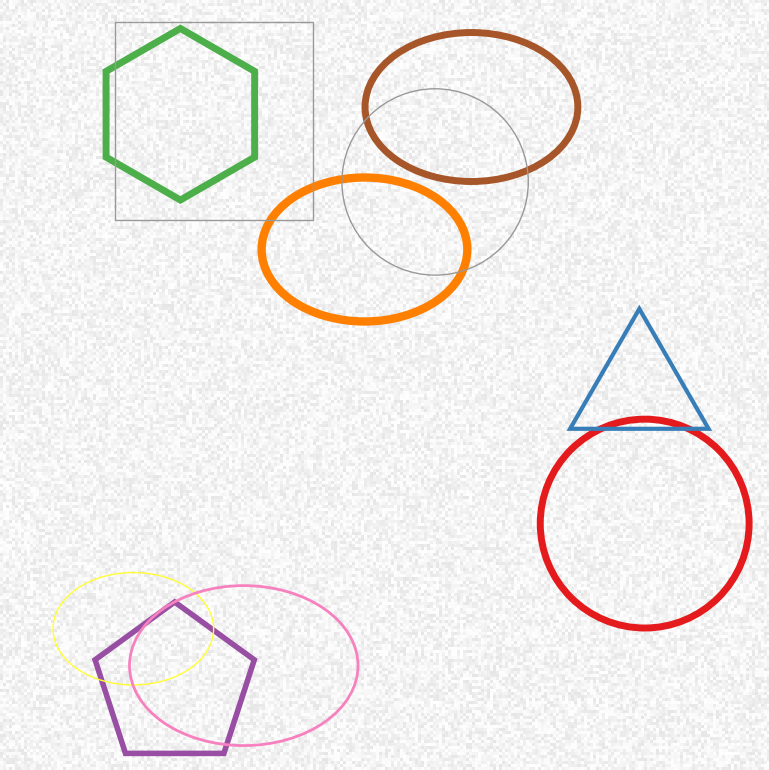[{"shape": "circle", "thickness": 2.5, "radius": 0.68, "center": [0.837, 0.32]}, {"shape": "triangle", "thickness": 1.5, "radius": 0.52, "center": [0.83, 0.495]}, {"shape": "hexagon", "thickness": 2.5, "radius": 0.56, "center": [0.234, 0.852]}, {"shape": "pentagon", "thickness": 2, "radius": 0.54, "center": [0.227, 0.109]}, {"shape": "oval", "thickness": 3, "radius": 0.67, "center": [0.473, 0.676]}, {"shape": "oval", "thickness": 0.5, "radius": 0.52, "center": [0.173, 0.183]}, {"shape": "oval", "thickness": 2.5, "radius": 0.69, "center": [0.612, 0.861]}, {"shape": "oval", "thickness": 1, "radius": 0.74, "center": [0.317, 0.136]}, {"shape": "square", "thickness": 0.5, "radius": 0.64, "center": [0.278, 0.843]}, {"shape": "circle", "thickness": 0.5, "radius": 0.61, "center": [0.565, 0.764]}]